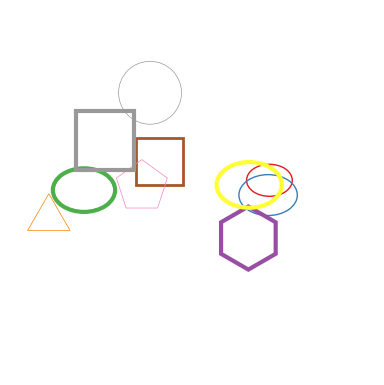[{"shape": "oval", "thickness": 1, "radius": 0.3, "center": [0.7, 0.532]}, {"shape": "oval", "thickness": 1, "radius": 0.38, "center": [0.696, 0.493]}, {"shape": "oval", "thickness": 3, "radius": 0.4, "center": [0.218, 0.506]}, {"shape": "hexagon", "thickness": 3, "radius": 0.41, "center": [0.645, 0.382]}, {"shape": "triangle", "thickness": 0.5, "radius": 0.32, "center": [0.127, 0.433]}, {"shape": "oval", "thickness": 3, "radius": 0.42, "center": [0.647, 0.52]}, {"shape": "square", "thickness": 2, "radius": 0.3, "center": [0.414, 0.581]}, {"shape": "pentagon", "thickness": 0.5, "radius": 0.35, "center": [0.368, 0.516]}, {"shape": "square", "thickness": 3, "radius": 0.38, "center": [0.272, 0.635]}, {"shape": "circle", "thickness": 0.5, "radius": 0.41, "center": [0.39, 0.759]}]